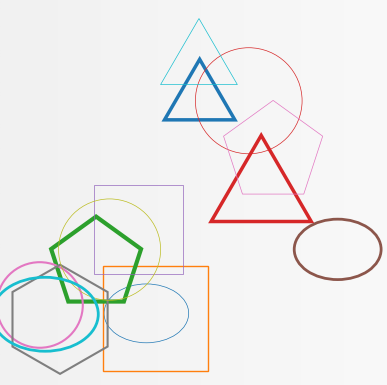[{"shape": "triangle", "thickness": 2.5, "radius": 0.52, "center": [0.515, 0.741]}, {"shape": "oval", "thickness": 0.5, "radius": 0.55, "center": [0.378, 0.186]}, {"shape": "square", "thickness": 1, "radius": 0.68, "center": [0.401, 0.173]}, {"shape": "pentagon", "thickness": 3, "radius": 0.61, "center": [0.248, 0.315]}, {"shape": "circle", "thickness": 0.5, "radius": 0.69, "center": [0.642, 0.738]}, {"shape": "triangle", "thickness": 2.5, "radius": 0.75, "center": [0.674, 0.499]}, {"shape": "square", "thickness": 0.5, "radius": 0.58, "center": [0.357, 0.405]}, {"shape": "oval", "thickness": 2, "radius": 0.56, "center": [0.871, 0.352]}, {"shape": "pentagon", "thickness": 0.5, "radius": 0.67, "center": [0.705, 0.605]}, {"shape": "circle", "thickness": 1.5, "radius": 0.56, "center": [0.103, 0.208]}, {"shape": "hexagon", "thickness": 1.5, "radius": 0.71, "center": [0.155, 0.171]}, {"shape": "circle", "thickness": 0.5, "radius": 0.66, "center": [0.283, 0.352]}, {"shape": "triangle", "thickness": 0.5, "radius": 0.57, "center": [0.513, 0.837]}, {"shape": "oval", "thickness": 2, "radius": 0.69, "center": [0.116, 0.184]}]